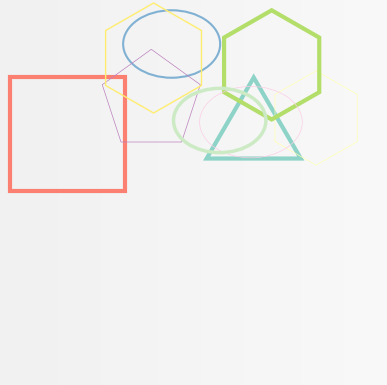[{"shape": "triangle", "thickness": 3, "radius": 0.7, "center": [0.655, 0.658]}, {"shape": "hexagon", "thickness": 0.5, "radius": 0.61, "center": [0.816, 0.693]}, {"shape": "square", "thickness": 3, "radius": 0.74, "center": [0.175, 0.652]}, {"shape": "oval", "thickness": 1.5, "radius": 0.63, "center": [0.443, 0.886]}, {"shape": "hexagon", "thickness": 3, "radius": 0.71, "center": [0.701, 0.831]}, {"shape": "oval", "thickness": 0.5, "radius": 0.66, "center": [0.648, 0.683]}, {"shape": "pentagon", "thickness": 0.5, "radius": 0.67, "center": [0.39, 0.739]}, {"shape": "oval", "thickness": 2.5, "radius": 0.6, "center": [0.567, 0.687]}, {"shape": "hexagon", "thickness": 1, "radius": 0.71, "center": [0.396, 0.849]}]